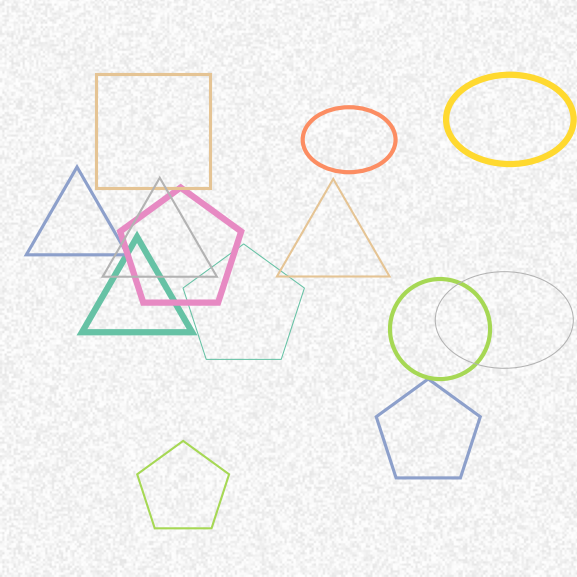[{"shape": "triangle", "thickness": 3, "radius": 0.55, "center": [0.237, 0.479]}, {"shape": "pentagon", "thickness": 0.5, "radius": 0.55, "center": [0.422, 0.466]}, {"shape": "oval", "thickness": 2, "radius": 0.4, "center": [0.605, 0.757]}, {"shape": "pentagon", "thickness": 1.5, "radius": 0.47, "center": [0.742, 0.248]}, {"shape": "triangle", "thickness": 1.5, "radius": 0.51, "center": [0.133, 0.609]}, {"shape": "pentagon", "thickness": 3, "radius": 0.55, "center": [0.313, 0.564]}, {"shape": "pentagon", "thickness": 1, "radius": 0.42, "center": [0.317, 0.152]}, {"shape": "circle", "thickness": 2, "radius": 0.43, "center": [0.762, 0.429]}, {"shape": "oval", "thickness": 3, "radius": 0.55, "center": [0.883, 0.792]}, {"shape": "triangle", "thickness": 1, "radius": 0.56, "center": [0.577, 0.577]}, {"shape": "square", "thickness": 1.5, "radius": 0.49, "center": [0.265, 0.773]}, {"shape": "triangle", "thickness": 1, "radius": 0.57, "center": [0.277, 0.577]}, {"shape": "oval", "thickness": 0.5, "radius": 0.6, "center": [0.873, 0.445]}]